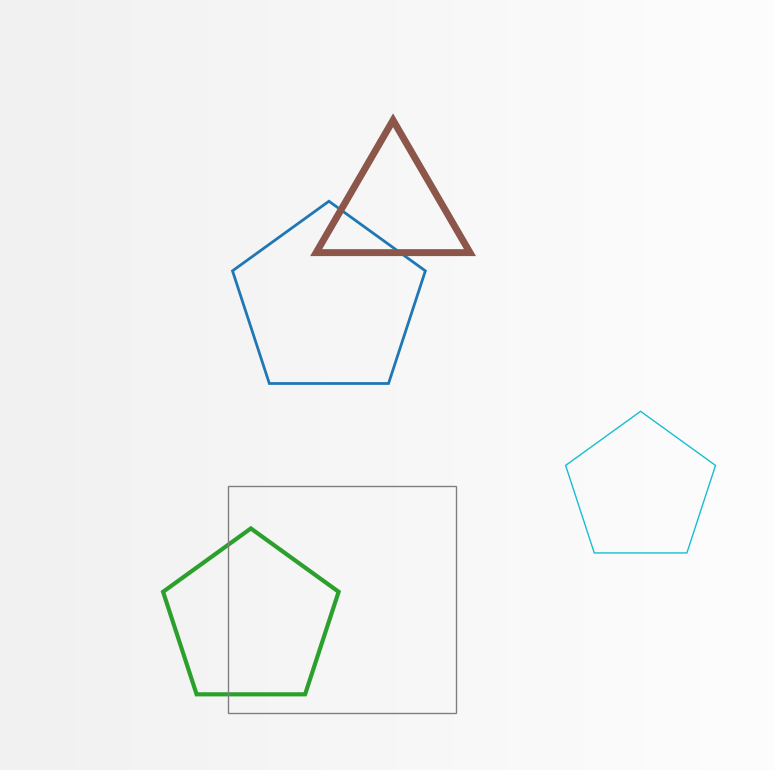[{"shape": "pentagon", "thickness": 1, "radius": 0.65, "center": [0.424, 0.608]}, {"shape": "pentagon", "thickness": 1.5, "radius": 0.6, "center": [0.324, 0.195]}, {"shape": "triangle", "thickness": 2.5, "radius": 0.57, "center": [0.507, 0.729]}, {"shape": "square", "thickness": 0.5, "radius": 0.74, "center": [0.441, 0.221]}, {"shape": "pentagon", "thickness": 0.5, "radius": 0.51, "center": [0.827, 0.364]}]